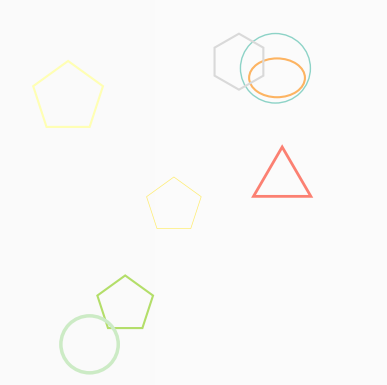[{"shape": "circle", "thickness": 1, "radius": 0.45, "center": [0.711, 0.823]}, {"shape": "pentagon", "thickness": 1.5, "radius": 0.47, "center": [0.176, 0.747]}, {"shape": "triangle", "thickness": 2, "radius": 0.43, "center": [0.728, 0.533]}, {"shape": "oval", "thickness": 1.5, "radius": 0.36, "center": [0.715, 0.798]}, {"shape": "pentagon", "thickness": 1.5, "radius": 0.38, "center": [0.323, 0.209]}, {"shape": "hexagon", "thickness": 1.5, "radius": 0.36, "center": [0.617, 0.84]}, {"shape": "circle", "thickness": 2.5, "radius": 0.37, "center": [0.231, 0.106]}, {"shape": "pentagon", "thickness": 0.5, "radius": 0.37, "center": [0.449, 0.466]}]